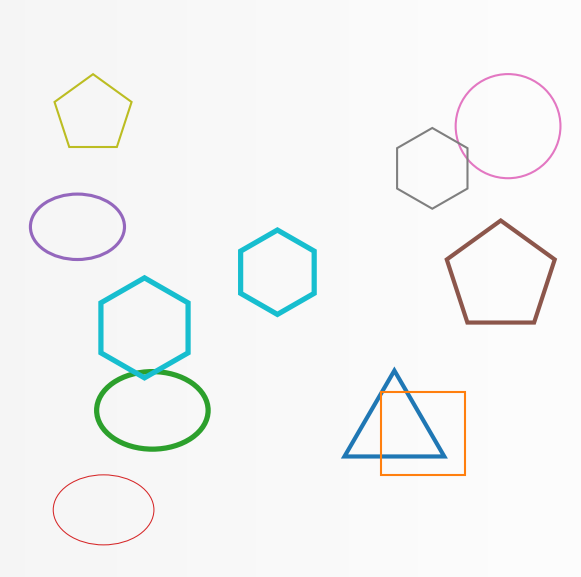[{"shape": "triangle", "thickness": 2, "radius": 0.5, "center": [0.679, 0.258]}, {"shape": "square", "thickness": 1, "radius": 0.36, "center": [0.728, 0.249]}, {"shape": "oval", "thickness": 2.5, "radius": 0.48, "center": [0.262, 0.289]}, {"shape": "oval", "thickness": 0.5, "radius": 0.43, "center": [0.178, 0.116]}, {"shape": "oval", "thickness": 1.5, "radius": 0.4, "center": [0.133, 0.606]}, {"shape": "pentagon", "thickness": 2, "radius": 0.49, "center": [0.862, 0.52]}, {"shape": "circle", "thickness": 1, "radius": 0.45, "center": [0.874, 0.781]}, {"shape": "hexagon", "thickness": 1, "radius": 0.35, "center": [0.744, 0.708]}, {"shape": "pentagon", "thickness": 1, "radius": 0.35, "center": [0.16, 0.801]}, {"shape": "hexagon", "thickness": 2.5, "radius": 0.37, "center": [0.477, 0.528]}, {"shape": "hexagon", "thickness": 2.5, "radius": 0.43, "center": [0.249, 0.431]}]